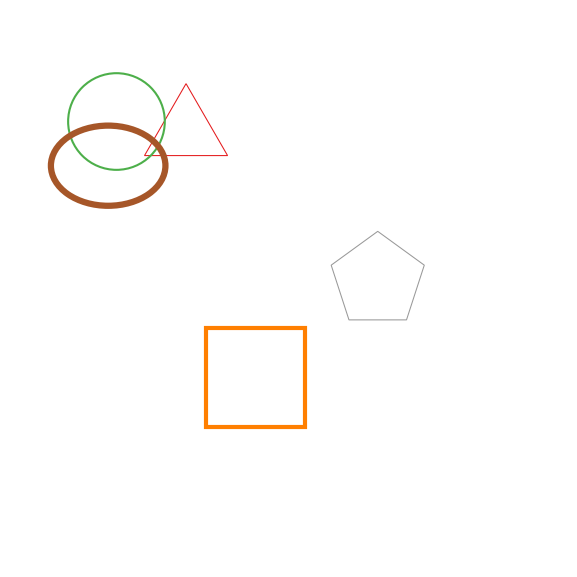[{"shape": "triangle", "thickness": 0.5, "radius": 0.42, "center": [0.322, 0.771]}, {"shape": "circle", "thickness": 1, "radius": 0.42, "center": [0.202, 0.789]}, {"shape": "square", "thickness": 2, "radius": 0.43, "center": [0.442, 0.345]}, {"shape": "oval", "thickness": 3, "radius": 0.5, "center": [0.187, 0.712]}, {"shape": "pentagon", "thickness": 0.5, "radius": 0.42, "center": [0.654, 0.514]}]